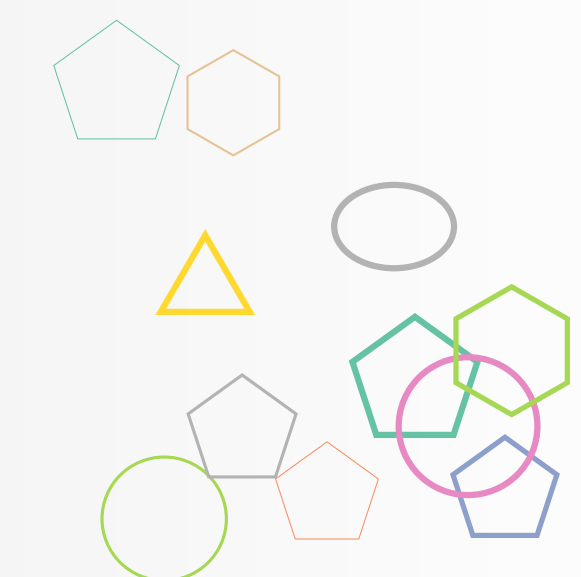[{"shape": "pentagon", "thickness": 0.5, "radius": 0.57, "center": [0.201, 0.85]}, {"shape": "pentagon", "thickness": 3, "radius": 0.57, "center": [0.714, 0.338]}, {"shape": "pentagon", "thickness": 0.5, "radius": 0.47, "center": [0.563, 0.141]}, {"shape": "pentagon", "thickness": 2.5, "radius": 0.47, "center": [0.869, 0.148]}, {"shape": "circle", "thickness": 3, "radius": 0.6, "center": [0.805, 0.261]}, {"shape": "hexagon", "thickness": 2.5, "radius": 0.55, "center": [0.88, 0.392]}, {"shape": "circle", "thickness": 1.5, "radius": 0.53, "center": [0.282, 0.101]}, {"shape": "triangle", "thickness": 3, "radius": 0.44, "center": [0.353, 0.503]}, {"shape": "hexagon", "thickness": 1, "radius": 0.46, "center": [0.401, 0.821]}, {"shape": "pentagon", "thickness": 1.5, "radius": 0.49, "center": [0.417, 0.252]}, {"shape": "oval", "thickness": 3, "radius": 0.52, "center": [0.678, 0.607]}]